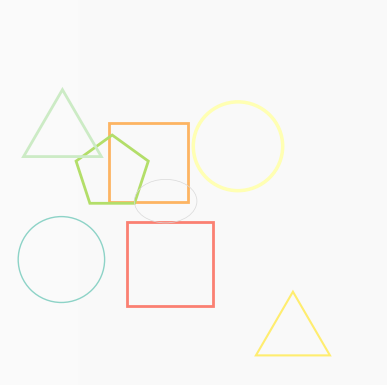[{"shape": "circle", "thickness": 1, "radius": 0.56, "center": [0.158, 0.326]}, {"shape": "circle", "thickness": 2.5, "radius": 0.58, "center": [0.614, 0.62]}, {"shape": "square", "thickness": 2, "radius": 0.55, "center": [0.439, 0.315]}, {"shape": "square", "thickness": 2, "radius": 0.51, "center": [0.384, 0.578]}, {"shape": "pentagon", "thickness": 2, "radius": 0.49, "center": [0.29, 0.551]}, {"shape": "oval", "thickness": 0.5, "radius": 0.4, "center": [0.427, 0.478]}, {"shape": "triangle", "thickness": 2, "radius": 0.58, "center": [0.161, 0.651]}, {"shape": "triangle", "thickness": 1.5, "radius": 0.55, "center": [0.756, 0.132]}]